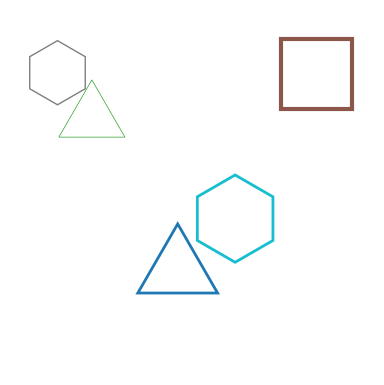[{"shape": "triangle", "thickness": 2, "radius": 0.6, "center": [0.462, 0.299]}, {"shape": "triangle", "thickness": 0.5, "radius": 0.5, "center": [0.239, 0.693]}, {"shape": "square", "thickness": 3, "radius": 0.46, "center": [0.821, 0.808]}, {"shape": "hexagon", "thickness": 1, "radius": 0.42, "center": [0.149, 0.811]}, {"shape": "hexagon", "thickness": 2, "radius": 0.57, "center": [0.611, 0.432]}]